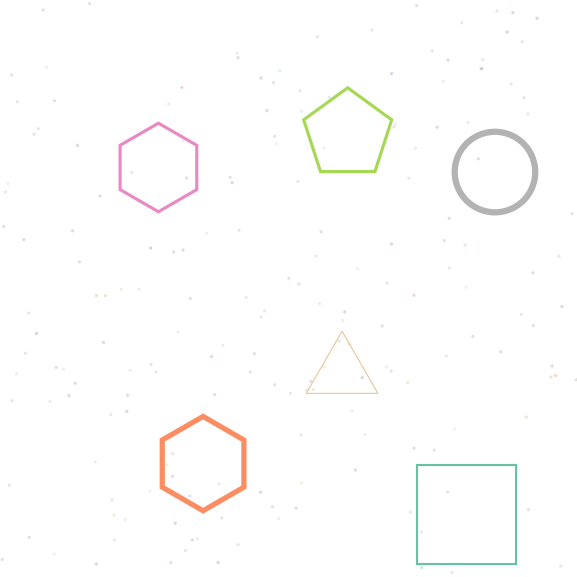[{"shape": "square", "thickness": 1, "radius": 0.43, "center": [0.808, 0.108]}, {"shape": "hexagon", "thickness": 2.5, "radius": 0.41, "center": [0.352, 0.196]}, {"shape": "hexagon", "thickness": 1.5, "radius": 0.38, "center": [0.274, 0.709]}, {"shape": "pentagon", "thickness": 1.5, "radius": 0.4, "center": [0.602, 0.767]}, {"shape": "triangle", "thickness": 0.5, "radius": 0.36, "center": [0.592, 0.354]}, {"shape": "circle", "thickness": 3, "radius": 0.35, "center": [0.857, 0.701]}]